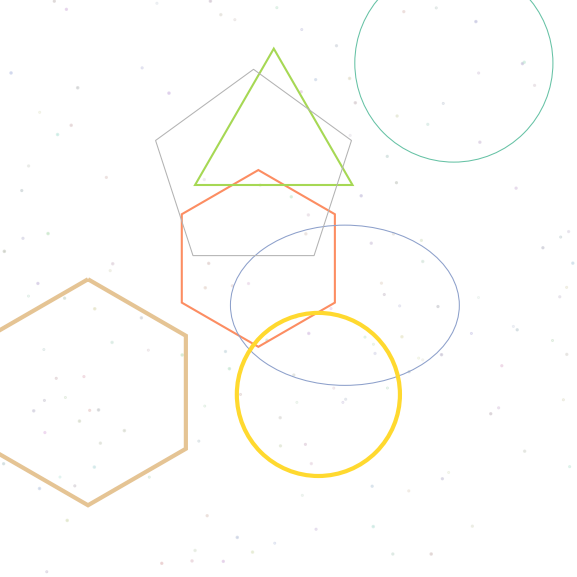[{"shape": "circle", "thickness": 0.5, "radius": 0.86, "center": [0.786, 0.89]}, {"shape": "hexagon", "thickness": 1, "radius": 0.77, "center": [0.447, 0.552]}, {"shape": "oval", "thickness": 0.5, "radius": 0.99, "center": [0.597, 0.471]}, {"shape": "triangle", "thickness": 1, "radius": 0.79, "center": [0.474, 0.758]}, {"shape": "circle", "thickness": 2, "radius": 0.71, "center": [0.551, 0.316]}, {"shape": "hexagon", "thickness": 2, "radius": 0.98, "center": [0.152, 0.32]}, {"shape": "pentagon", "thickness": 0.5, "radius": 0.89, "center": [0.439, 0.701]}]